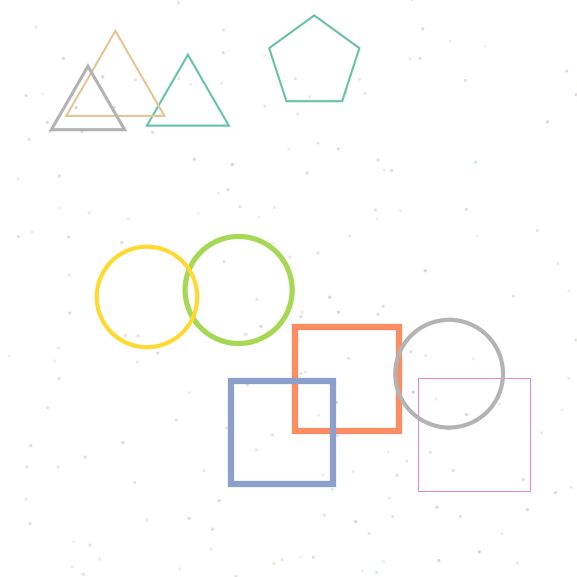[{"shape": "pentagon", "thickness": 1, "radius": 0.41, "center": [0.544, 0.89]}, {"shape": "triangle", "thickness": 1, "radius": 0.41, "center": [0.325, 0.822]}, {"shape": "square", "thickness": 3, "radius": 0.45, "center": [0.602, 0.343]}, {"shape": "square", "thickness": 3, "radius": 0.44, "center": [0.488, 0.25]}, {"shape": "square", "thickness": 0.5, "radius": 0.49, "center": [0.821, 0.247]}, {"shape": "circle", "thickness": 2.5, "radius": 0.46, "center": [0.413, 0.497]}, {"shape": "circle", "thickness": 2, "radius": 0.44, "center": [0.255, 0.485]}, {"shape": "triangle", "thickness": 1, "radius": 0.49, "center": [0.2, 0.847]}, {"shape": "triangle", "thickness": 1.5, "radius": 0.37, "center": [0.152, 0.811]}, {"shape": "circle", "thickness": 2, "radius": 0.47, "center": [0.778, 0.352]}]